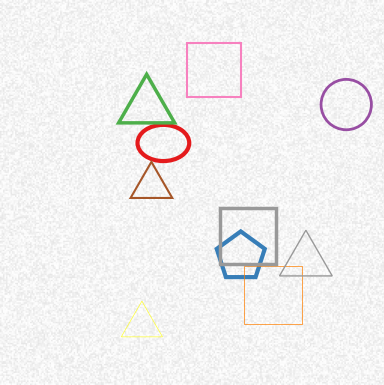[{"shape": "oval", "thickness": 3, "radius": 0.34, "center": [0.424, 0.629]}, {"shape": "pentagon", "thickness": 3, "radius": 0.33, "center": [0.625, 0.333]}, {"shape": "triangle", "thickness": 2.5, "radius": 0.42, "center": [0.381, 0.723]}, {"shape": "circle", "thickness": 2, "radius": 0.33, "center": [0.899, 0.728]}, {"shape": "square", "thickness": 0.5, "radius": 0.38, "center": [0.709, 0.233]}, {"shape": "triangle", "thickness": 0.5, "radius": 0.31, "center": [0.369, 0.156]}, {"shape": "triangle", "thickness": 1.5, "radius": 0.31, "center": [0.393, 0.517]}, {"shape": "square", "thickness": 1.5, "radius": 0.35, "center": [0.556, 0.818]}, {"shape": "square", "thickness": 2.5, "radius": 0.36, "center": [0.644, 0.387]}, {"shape": "triangle", "thickness": 1, "radius": 0.4, "center": [0.794, 0.323]}]